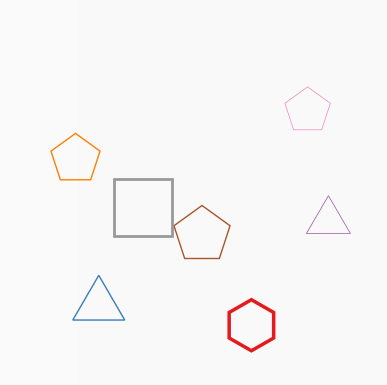[{"shape": "hexagon", "thickness": 2.5, "radius": 0.33, "center": [0.649, 0.155]}, {"shape": "triangle", "thickness": 1, "radius": 0.39, "center": [0.255, 0.207]}, {"shape": "triangle", "thickness": 0.5, "radius": 0.33, "center": [0.848, 0.426]}, {"shape": "pentagon", "thickness": 1, "radius": 0.33, "center": [0.195, 0.587]}, {"shape": "pentagon", "thickness": 1, "radius": 0.38, "center": [0.521, 0.39]}, {"shape": "pentagon", "thickness": 0.5, "radius": 0.31, "center": [0.794, 0.713]}, {"shape": "square", "thickness": 2, "radius": 0.37, "center": [0.369, 0.46]}]